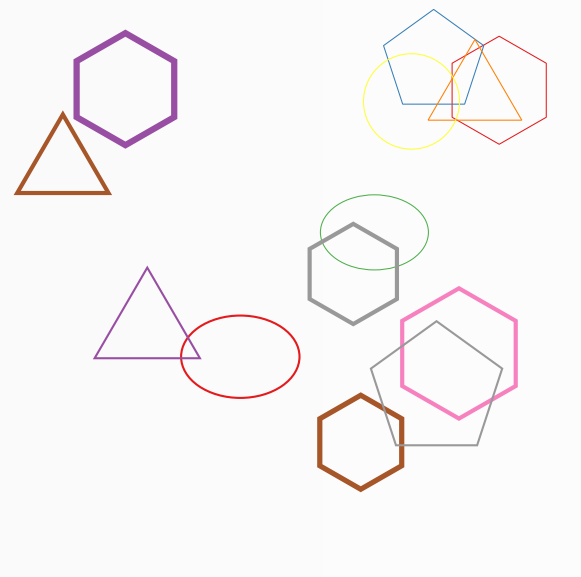[{"shape": "hexagon", "thickness": 0.5, "radius": 0.47, "center": [0.859, 0.843]}, {"shape": "oval", "thickness": 1, "radius": 0.51, "center": [0.413, 0.381]}, {"shape": "pentagon", "thickness": 0.5, "radius": 0.45, "center": [0.746, 0.892]}, {"shape": "oval", "thickness": 0.5, "radius": 0.46, "center": [0.644, 0.597]}, {"shape": "hexagon", "thickness": 3, "radius": 0.48, "center": [0.216, 0.845]}, {"shape": "triangle", "thickness": 1, "radius": 0.52, "center": [0.253, 0.431]}, {"shape": "triangle", "thickness": 0.5, "radius": 0.47, "center": [0.817, 0.838]}, {"shape": "circle", "thickness": 0.5, "radius": 0.41, "center": [0.708, 0.824]}, {"shape": "hexagon", "thickness": 2.5, "radius": 0.41, "center": [0.621, 0.233]}, {"shape": "triangle", "thickness": 2, "radius": 0.45, "center": [0.108, 0.71]}, {"shape": "hexagon", "thickness": 2, "radius": 0.56, "center": [0.79, 0.387]}, {"shape": "hexagon", "thickness": 2, "radius": 0.43, "center": [0.608, 0.525]}, {"shape": "pentagon", "thickness": 1, "radius": 0.59, "center": [0.751, 0.324]}]